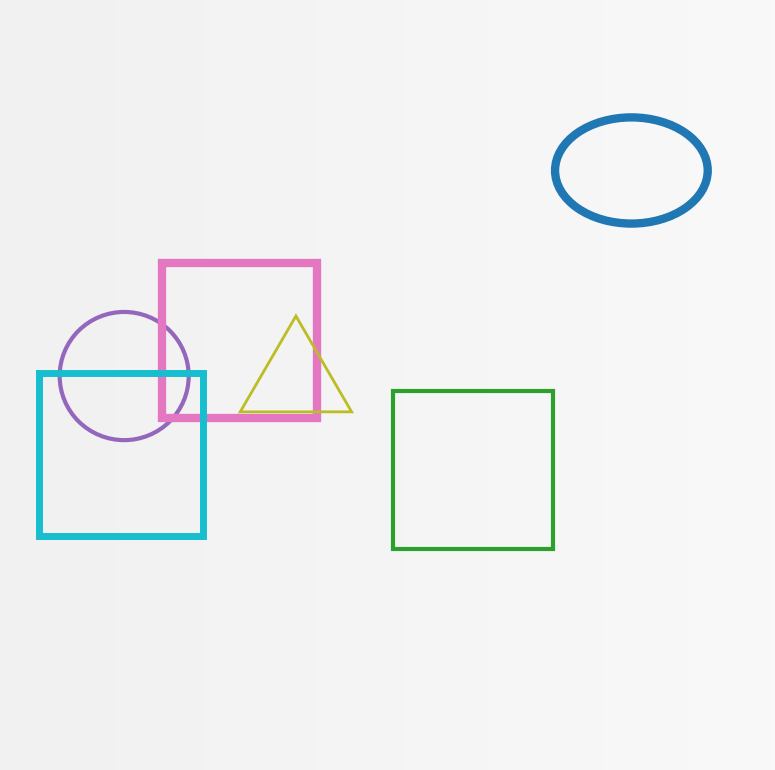[{"shape": "oval", "thickness": 3, "radius": 0.49, "center": [0.815, 0.779]}, {"shape": "square", "thickness": 1.5, "radius": 0.51, "center": [0.61, 0.389]}, {"shape": "circle", "thickness": 1.5, "radius": 0.42, "center": [0.16, 0.512]}, {"shape": "square", "thickness": 3, "radius": 0.5, "center": [0.309, 0.558]}, {"shape": "triangle", "thickness": 1, "radius": 0.41, "center": [0.382, 0.507]}, {"shape": "square", "thickness": 2.5, "radius": 0.53, "center": [0.156, 0.41]}]